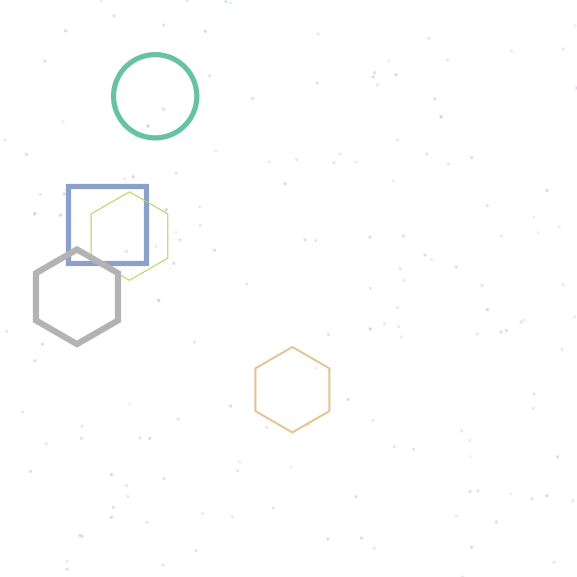[{"shape": "circle", "thickness": 2.5, "radius": 0.36, "center": [0.269, 0.832]}, {"shape": "square", "thickness": 2.5, "radius": 0.34, "center": [0.185, 0.61]}, {"shape": "hexagon", "thickness": 0.5, "radius": 0.38, "center": [0.224, 0.59]}, {"shape": "hexagon", "thickness": 1, "radius": 0.37, "center": [0.506, 0.324]}, {"shape": "hexagon", "thickness": 3, "radius": 0.41, "center": [0.133, 0.485]}]